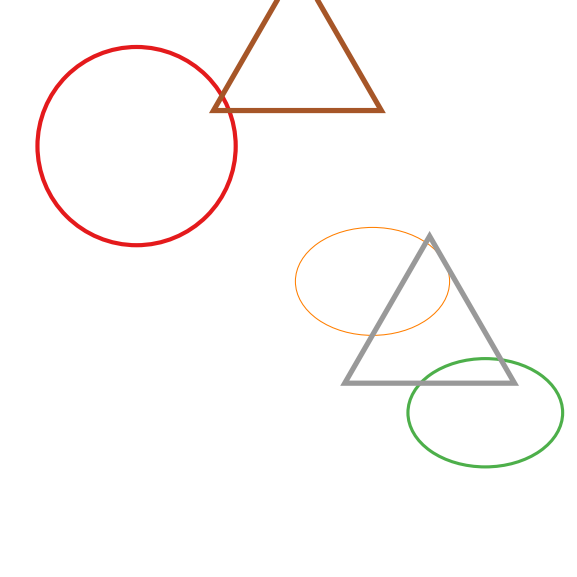[{"shape": "circle", "thickness": 2, "radius": 0.86, "center": [0.236, 0.746]}, {"shape": "oval", "thickness": 1.5, "radius": 0.67, "center": [0.84, 0.284]}, {"shape": "oval", "thickness": 0.5, "radius": 0.67, "center": [0.645, 0.512]}, {"shape": "triangle", "thickness": 2.5, "radius": 0.84, "center": [0.515, 0.892]}, {"shape": "triangle", "thickness": 2.5, "radius": 0.85, "center": [0.744, 0.42]}]